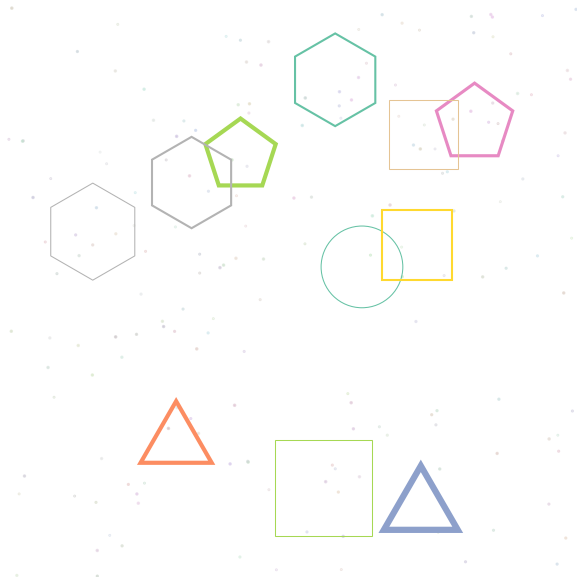[{"shape": "circle", "thickness": 0.5, "radius": 0.35, "center": [0.627, 0.537]}, {"shape": "hexagon", "thickness": 1, "radius": 0.4, "center": [0.58, 0.861]}, {"shape": "triangle", "thickness": 2, "radius": 0.36, "center": [0.305, 0.233]}, {"shape": "triangle", "thickness": 3, "radius": 0.37, "center": [0.729, 0.119]}, {"shape": "pentagon", "thickness": 1.5, "radius": 0.35, "center": [0.822, 0.786]}, {"shape": "square", "thickness": 0.5, "radius": 0.42, "center": [0.561, 0.154]}, {"shape": "pentagon", "thickness": 2, "radius": 0.32, "center": [0.417, 0.73]}, {"shape": "square", "thickness": 1, "radius": 0.3, "center": [0.721, 0.574]}, {"shape": "square", "thickness": 0.5, "radius": 0.3, "center": [0.733, 0.766]}, {"shape": "hexagon", "thickness": 1, "radius": 0.4, "center": [0.332, 0.683]}, {"shape": "hexagon", "thickness": 0.5, "radius": 0.42, "center": [0.161, 0.598]}]